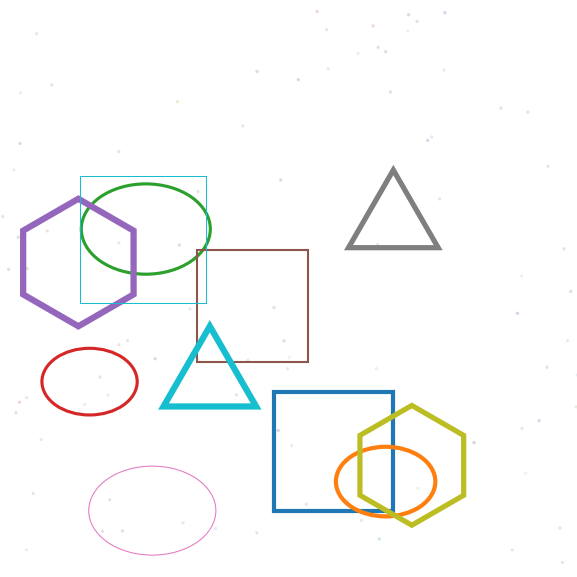[{"shape": "square", "thickness": 2, "radius": 0.51, "center": [0.578, 0.217]}, {"shape": "oval", "thickness": 2, "radius": 0.43, "center": [0.668, 0.165]}, {"shape": "oval", "thickness": 1.5, "radius": 0.56, "center": [0.252, 0.603]}, {"shape": "oval", "thickness": 1.5, "radius": 0.41, "center": [0.155, 0.338]}, {"shape": "hexagon", "thickness": 3, "radius": 0.55, "center": [0.136, 0.545]}, {"shape": "square", "thickness": 1, "radius": 0.48, "center": [0.437, 0.469]}, {"shape": "oval", "thickness": 0.5, "radius": 0.55, "center": [0.264, 0.115]}, {"shape": "triangle", "thickness": 2.5, "radius": 0.45, "center": [0.681, 0.615]}, {"shape": "hexagon", "thickness": 2.5, "radius": 0.52, "center": [0.713, 0.193]}, {"shape": "square", "thickness": 0.5, "radius": 0.55, "center": [0.247, 0.584]}, {"shape": "triangle", "thickness": 3, "radius": 0.46, "center": [0.363, 0.342]}]